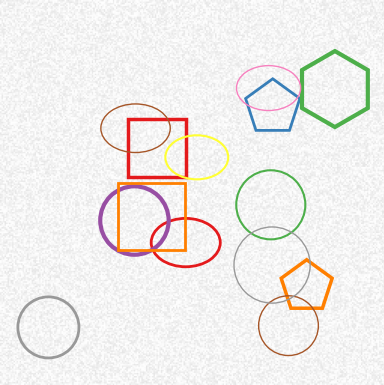[{"shape": "oval", "thickness": 2, "radius": 0.45, "center": [0.482, 0.37]}, {"shape": "square", "thickness": 2.5, "radius": 0.38, "center": [0.409, 0.616]}, {"shape": "pentagon", "thickness": 2, "radius": 0.37, "center": [0.708, 0.721]}, {"shape": "hexagon", "thickness": 3, "radius": 0.49, "center": [0.87, 0.769]}, {"shape": "circle", "thickness": 1.5, "radius": 0.45, "center": [0.703, 0.468]}, {"shape": "circle", "thickness": 3, "radius": 0.44, "center": [0.349, 0.427]}, {"shape": "square", "thickness": 2, "radius": 0.43, "center": [0.393, 0.437]}, {"shape": "pentagon", "thickness": 2.5, "radius": 0.35, "center": [0.797, 0.256]}, {"shape": "oval", "thickness": 1.5, "radius": 0.41, "center": [0.511, 0.591]}, {"shape": "circle", "thickness": 1, "radius": 0.39, "center": [0.749, 0.154]}, {"shape": "oval", "thickness": 1, "radius": 0.45, "center": [0.352, 0.667]}, {"shape": "oval", "thickness": 1, "radius": 0.42, "center": [0.698, 0.771]}, {"shape": "circle", "thickness": 2, "radius": 0.4, "center": [0.126, 0.15]}, {"shape": "circle", "thickness": 1, "radius": 0.49, "center": [0.707, 0.312]}]